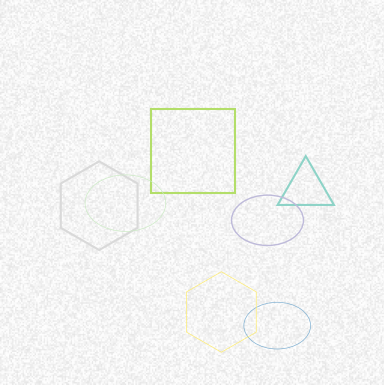[{"shape": "triangle", "thickness": 1.5, "radius": 0.42, "center": [0.794, 0.51]}, {"shape": "oval", "thickness": 1, "radius": 0.47, "center": [0.695, 0.428]}, {"shape": "oval", "thickness": 0.5, "radius": 0.43, "center": [0.72, 0.154]}, {"shape": "square", "thickness": 1.5, "radius": 0.55, "center": [0.501, 0.607]}, {"shape": "hexagon", "thickness": 1.5, "radius": 0.58, "center": [0.258, 0.466]}, {"shape": "oval", "thickness": 0.5, "radius": 0.52, "center": [0.326, 0.472]}, {"shape": "hexagon", "thickness": 0.5, "radius": 0.52, "center": [0.575, 0.19]}]